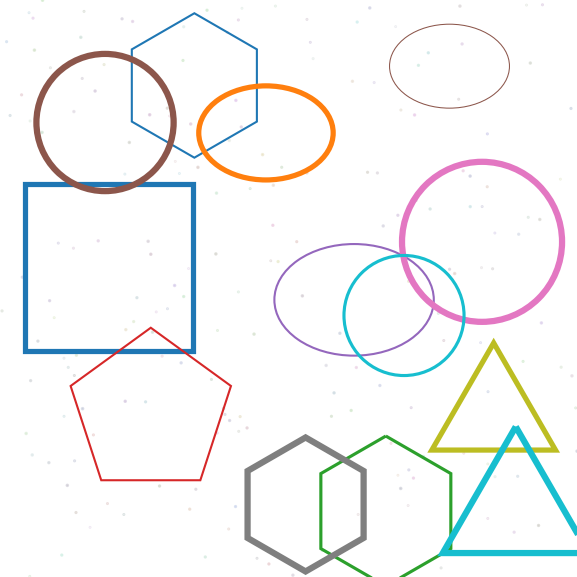[{"shape": "square", "thickness": 2.5, "radius": 0.72, "center": [0.189, 0.535]}, {"shape": "hexagon", "thickness": 1, "radius": 0.63, "center": [0.337, 0.851]}, {"shape": "oval", "thickness": 2.5, "radius": 0.58, "center": [0.461, 0.769]}, {"shape": "hexagon", "thickness": 1.5, "radius": 0.65, "center": [0.668, 0.114]}, {"shape": "pentagon", "thickness": 1, "radius": 0.73, "center": [0.261, 0.286]}, {"shape": "oval", "thickness": 1, "radius": 0.69, "center": [0.613, 0.48]}, {"shape": "circle", "thickness": 3, "radius": 0.59, "center": [0.182, 0.787]}, {"shape": "oval", "thickness": 0.5, "radius": 0.52, "center": [0.778, 0.885]}, {"shape": "circle", "thickness": 3, "radius": 0.69, "center": [0.835, 0.58]}, {"shape": "hexagon", "thickness": 3, "radius": 0.58, "center": [0.529, 0.126]}, {"shape": "triangle", "thickness": 2.5, "radius": 0.62, "center": [0.855, 0.282]}, {"shape": "triangle", "thickness": 3, "radius": 0.73, "center": [0.893, 0.114]}, {"shape": "circle", "thickness": 1.5, "radius": 0.52, "center": [0.7, 0.453]}]